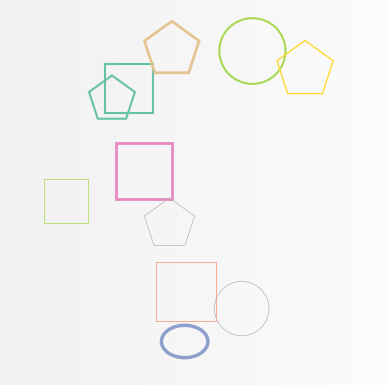[{"shape": "pentagon", "thickness": 1.5, "radius": 0.31, "center": [0.289, 0.742]}, {"shape": "square", "thickness": 1.5, "radius": 0.31, "center": [0.333, 0.77]}, {"shape": "square", "thickness": 0.5, "radius": 0.39, "center": [0.481, 0.243]}, {"shape": "oval", "thickness": 2.5, "radius": 0.3, "center": [0.477, 0.113]}, {"shape": "square", "thickness": 2, "radius": 0.36, "center": [0.371, 0.556]}, {"shape": "square", "thickness": 0.5, "radius": 0.29, "center": [0.171, 0.477]}, {"shape": "circle", "thickness": 1.5, "radius": 0.43, "center": [0.651, 0.868]}, {"shape": "pentagon", "thickness": 1, "radius": 0.38, "center": [0.787, 0.819]}, {"shape": "pentagon", "thickness": 2, "radius": 0.37, "center": [0.443, 0.871]}, {"shape": "pentagon", "thickness": 0.5, "radius": 0.34, "center": [0.437, 0.418]}, {"shape": "circle", "thickness": 0.5, "radius": 0.35, "center": [0.624, 0.198]}]